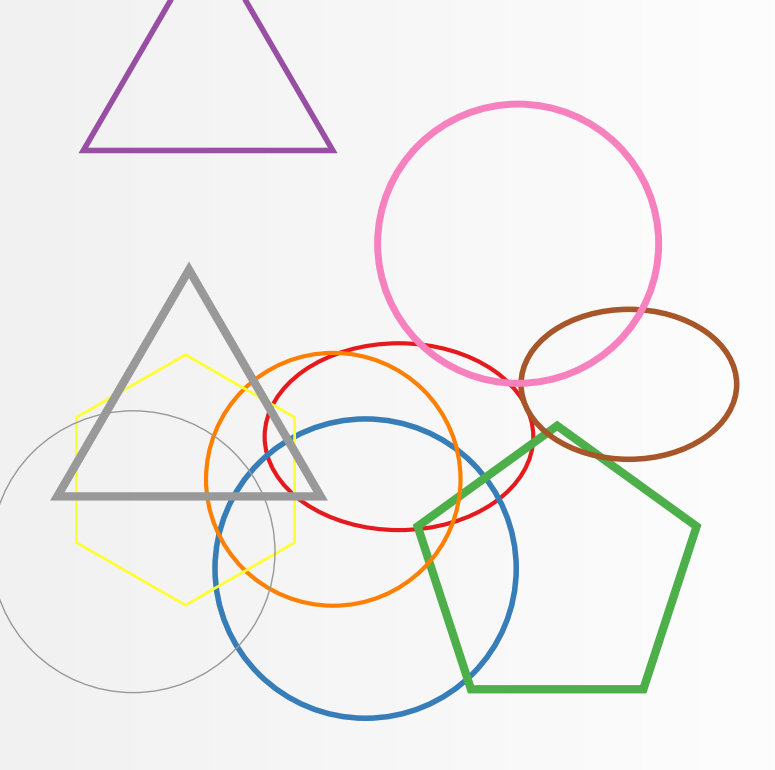[{"shape": "oval", "thickness": 1.5, "radius": 0.87, "center": [0.515, 0.433]}, {"shape": "circle", "thickness": 2, "radius": 0.97, "center": [0.472, 0.262]}, {"shape": "pentagon", "thickness": 3, "radius": 0.95, "center": [0.719, 0.258]}, {"shape": "triangle", "thickness": 2, "radius": 0.93, "center": [0.268, 0.897]}, {"shape": "circle", "thickness": 1.5, "radius": 0.82, "center": [0.43, 0.378]}, {"shape": "hexagon", "thickness": 1, "radius": 0.81, "center": [0.239, 0.377]}, {"shape": "oval", "thickness": 2, "radius": 0.7, "center": [0.811, 0.501]}, {"shape": "circle", "thickness": 2.5, "radius": 0.91, "center": [0.669, 0.684]}, {"shape": "triangle", "thickness": 3, "radius": 0.98, "center": [0.244, 0.453]}, {"shape": "circle", "thickness": 0.5, "radius": 0.91, "center": [0.172, 0.283]}]